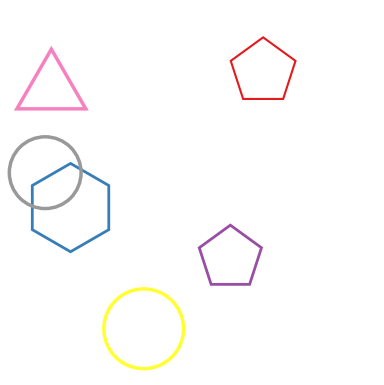[{"shape": "pentagon", "thickness": 1.5, "radius": 0.44, "center": [0.683, 0.815]}, {"shape": "hexagon", "thickness": 2, "radius": 0.57, "center": [0.183, 0.461]}, {"shape": "pentagon", "thickness": 2, "radius": 0.42, "center": [0.598, 0.33]}, {"shape": "circle", "thickness": 2.5, "radius": 0.52, "center": [0.373, 0.146]}, {"shape": "triangle", "thickness": 2.5, "radius": 0.52, "center": [0.133, 0.769]}, {"shape": "circle", "thickness": 2.5, "radius": 0.47, "center": [0.117, 0.551]}]